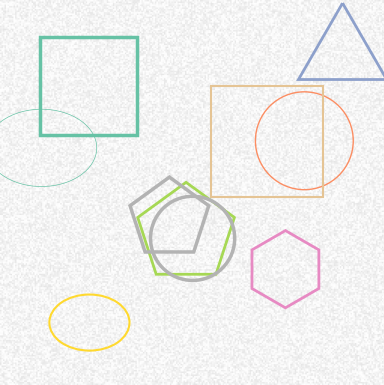[{"shape": "oval", "thickness": 0.5, "radius": 0.72, "center": [0.108, 0.616]}, {"shape": "square", "thickness": 2.5, "radius": 0.63, "center": [0.23, 0.777]}, {"shape": "circle", "thickness": 1, "radius": 0.64, "center": [0.79, 0.634]}, {"shape": "triangle", "thickness": 2, "radius": 0.66, "center": [0.89, 0.86]}, {"shape": "hexagon", "thickness": 2, "radius": 0.5, "center": [0.741, 0.301]}, {"shape": "pentagon", "thickness": 2, "radius": 0.66, "center": [0.483, 0.394]}, {"shape": "oval", "thickness": 1.5, "radius": 0.52, "center": [0.232, 0.162]}, {"shape": "square", "thickness": 1.5, "radius": 0.73, "center": [0.694, 0.632]}, {"shape": "circle", "thickness": 2.5, "radius": 0.55, "center": [0.5, 0.381]}, {"shape": "pentagon", "thickness": 2.5, "radius": 0.54, "center": [0.44, 0.432]}]